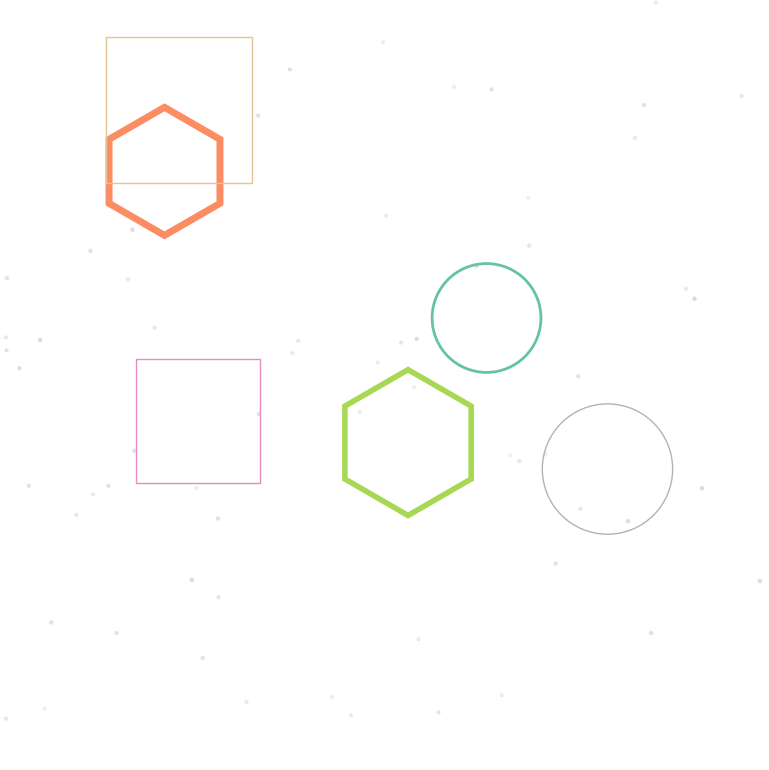[{"shape": "circle", "thickness": 1, "radius": 0.35, "center": [0.632, 0.587]}, {"shape": "hexagon", "thickness": 2.5, "radius": 0.42, "center": [0.214, 0.777]}, {"shape": "square", "thickness": 0.5, "radius": 0.4, "center": [0.257, 0.453]}, {"shape": "hexagon", "thickness": 2, "radius": 0.47, "center": [0.53, 0.425]}, {"shape": "square", "thickness": 0.5, "radius": 0.47, "center": [0.233, 0.857]}, {"shape": "circle", "thickness": 0.5, "radius": 0.42, "center": [0.789, 0.391]}]